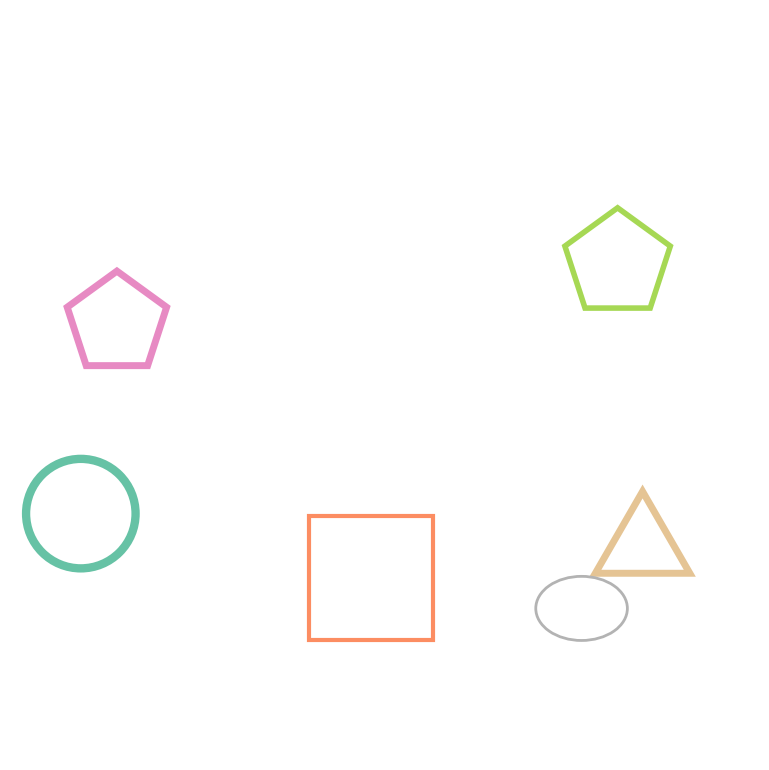[{"shape": "circle", "thickness": 3, "radius": 0.36, "center": [0.105, 0.333]}, {"shape": "square", "thickness": 1.5, "radius": 0.4, "center": [0.482, 0.25]}, {"shape": "pentagon", "thickness": 2.5, "radius": 0.34, "center": [0.152, 0.58]}, {"shape": "pentagon", "thickness": 2, "radius": 0.36, "center": [0.802, 0.658]}, {"shape": "triangle", "thickness": 2.5, "radius": 0.35, "center": [0.835, 0.291]}, {"shape": "oval", "thickness": 1, "radius": 0.3, "center": [0.755, 0.21]}]